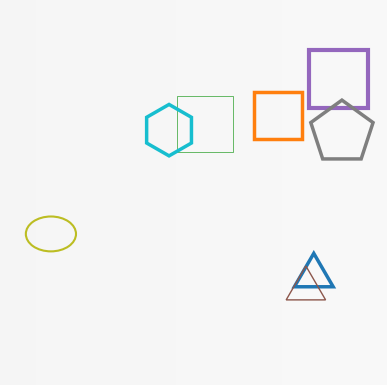[{"shape": "triangle", "thickness": 2.5, "radius": 0.29, "center": [0.81, 0.284]}, {"shape": "square", "thickness": 2.5, "radius": 0.31, "center": [0.717, 0.7]}, {"shape": "square", "thickness": 0.5, "radius": 0.36, "center": [0.529, 0.679]}, {"shape": "square", "thickness": 3, "radius": 0.38, "center": [0.874, 0.795]}, {"shape": "triangle", "thickness": 1, "radius": 0.29, "center": [0.789, 0.25]}, {"shape": "pentagon", "thickness": 2.5, "radius": 0.42, "center": [0.882, 0.655]}, {"shape": "oval", "thickness": 1.5, "radius": 0.32, "center": [0.131, 0.392]}, {"shape": "hexagon", "thickness": 2.5, "radius": 0.33, "center": [0.436, 0.662]}]